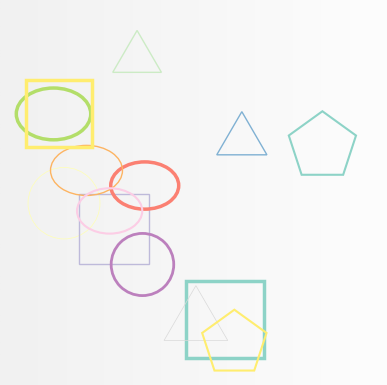[{"shape": "square", "thickness": 2.5, "radius": 0.5, "center": [0.581, 0.17]}, {"shape": "pentagon", "thickness": 1.5, "radius": 0.46, "center": [0.832, 0.62]}, {"shape": "circle", "thickness": 0.5, "radius": 0.46, "center": [0.165, 0.472]}, {"shape": "square", "thickness": 1, "radius": 0.46, "center": [0.294, 0.405]}, {"shape": "oval", "thickness": 2.5, "radius": 0.44, "center": [0.373, 0.518]}, {"shape": "triangle", "thickness": 1, "radius": 0.37, "center": [0.624, 0.635]}, {"shape": "oval", "thickness": 1, "radius": 0.46, "center": [0.223, 0.557]}, {"shape": "oval", "thickness": 2.5, "radius": 0.48, "center": [0.138, 0.704]}, {"shape": "oval", "thickness": 1.5, "radius": 0.42, "center": [0.283, 0.452]}, {"shape": "triangle", "thickness": 0.5, "radius": 0.47, "center": [0.506, 0.163]}, {"shape": "circle", "thickness": 2, "radius": 0.4, "center": [0.368, 0.313]}, {"shape": "triangle", "thickness": 1, "radius": 0.36, "center": [0.354, 0.848]}, {"shape": "square", "thickness": 2.5, "radius": 0.43, "center": [0.152, 0.705]}, {"shape": "pentagon", "thickness": 1.5, "radius": 0.44, "center": [0.605, 0.108]}]